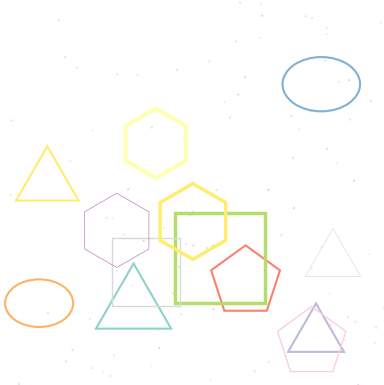[{"shape": "triangle", "thickness": 1.5, "radius": 0.56, "center": [0.347, 0.203]}, {"shape": "hexagon", "thickness": 3, "radius": 0.45, "center": [0.404, 0.628]}, {"shape": "triangle", "thickness": 1.5, "radius": 0.42, "center": [0.821, 0.128]}, {"shape": "pentagon", "thickness": 1.5, "radius": 0.47, "center": [0.638, 0.269]}, {"shape": "oval", "thickness": 1.5, "radius": 0.5, "center": [0.835, 0.781]}, {"shape": "oval", "thickness": 1.5, "radius": 0.44, "center": [0.102, 0.213]}, {"shape": "square", "thickness": 2.5, "radius": 0.58, "center": [0.571, 0.33]}, {"shape": "pentagon", "thickness": 1, "radius": 0.47, "center": [0.81, 0.11]}, {"shape": "square", "thickness": 1, "radius": 0.44, "center": [0.379, 0.294]}, {"shape": "hexagon", "thickness": 0.5, "radius": 0.48, "center": [0.303, 0.402]}, {"shape": "triangle", "thickness": 0.5, "radius": 0.41, "center": [0.865, 0.324]}, {"shape": "triangle", "thickness": 1.5, "radius": 0.47, "center": [0.123, 0.526]}, {"shape": "hexagon", "thickness": 2.5, "radius": 0.49, "center": [0.501, 0.425]}]